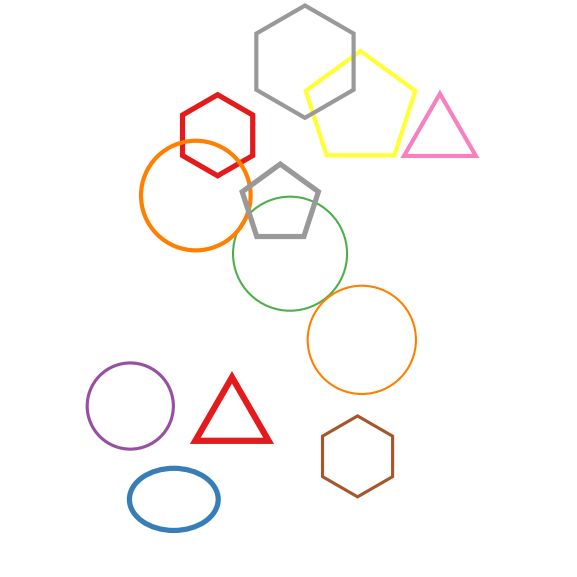[{"shape": "triangle", "thickness": 3, "radius": 0.37, "center": [0.402, 0.272]}, {"shape": "hexagon", "thickness": 2.5, "radius": 0.35, "center": [0.377, 0.765]}, {"shape": "oval", "thickness": 2.5, "radius": 0.38, "center": [0.301, 0.134]}, {"shape": "circle", "thickness": 1, "radius": 0.49, "center": [0.502, 0.56]}, {"shape": "circle", "thickness": 1.5, "radius": 0.37, "center": [0.226, 0.296]}, {"shape": "circle", "thickness": 2, "radius": 0.47, "center": [0.339, 0.66]}, {"shape": "circle", "thickness": 1, "radius": 0.47, "center": [0.627, 0.411]}, {"shape": "pentagon", "thickness": 2, "radius": 0.5, "center": [0.624, 0.811]}, {"shape": "hexagon", "thickness": 1.5, "radius": 0.35, "center": [0.619, 0.209]}, {"shape": "triangle", "thickness": 2, "radius": 0.36, "center": [0.762, 0.765]}, {"shape": "pentagon", "thickness": 2.5, "radius": 0.35, "center": [0.485, 0.646]}, {"shape": "hexagon", "thickness": 2, "radius": 0.49, "center": [0.528, 0.892]}]